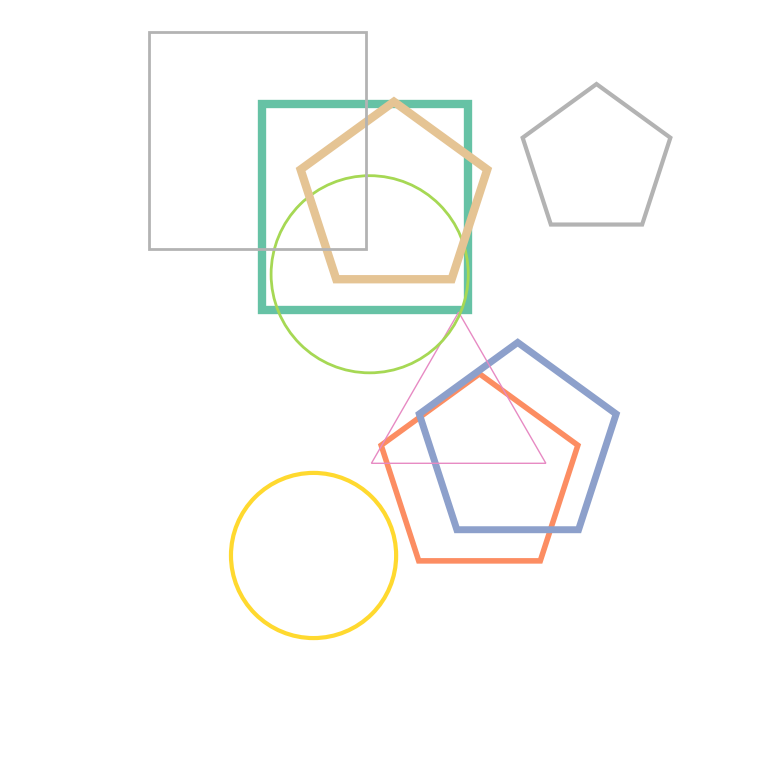[{"shape": "square", "thickness": 3, "radius": 0.67, "center": [0.474, 0.731]}, {"shape": "pentagon", "thickness": 2, "radius": 0.67, "center": [0.623, 0.38]}, {"shape": "pentagon", "thickness": 2.5, "radius": 0.67, "center": [0.672, 0.421]}, {"shape": "triangle", "thickness": 0.5, "radius": 0.65, "center": [0.596, 0.464]}, {"shape": "circle", "thickness": 1, "radius": 0.64, "center": [0.48, 0.644]}, {"shape": "circle", "thickness": 1.5, "radius": 0.54, "center": [0.407, 0.279]}, {"shape": "pentagon", "thickness": 3, "radius": 0.64, "center": [0.512, 0.74]}, {"shape": "square", "thickness": 1, "radius": 0.7, "center": [0.334, 0.817]}, {"shape": "pentagon", "thickness": 1.5, "radius": 0.5, "center": [0.775, 0.79]}]